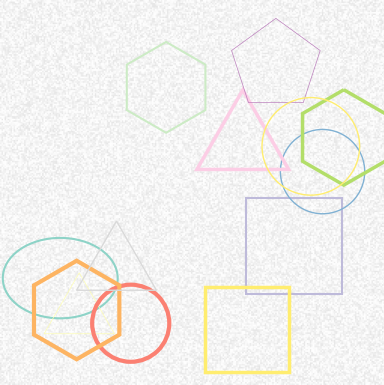[{"shape": "oval", "thickness": 1.5, "radius": 0.75, "center": [0.156, 0.278]}, {"shape": "triangle", "thickness": 0.5, "radius": 0.53, "center": [0.206, 0.186]}, {"shape": "square", "thickness": 1.5, "radius": 0.62, "center": [0.763, 0.36]}, {"shape": "circle", "thickness": 3, "radius": 0.5, "center": [0.34, 0.16]}, {"shape": "circle", "thickness": 1, "radius": 0.55, "center": [0.838, 0.554]}, {"shape": "hexagon", "thickness": 3, "radius": 0.64, "center": [0.199, 0.195]}, {"shape": "hexagon", "thickness": 2.5, "radius": 0.62, "center": [0.893, 0.643]}, {"shape": "triangle", "thickness": 2.5, "radius": 0.69, "center": [0.631, 0.629]}, {"shape": "triangle", "thickness": 1, "radius": 0.6, "center": [0.303, 0.306]}, {"shape": "pentagon", "thickness": 0.5, "radius": 0.61, "center": [0.717, 0.831]}, {"shape": "hexagon", "thickness": 1.5, "radius": 0.59, "center": [0.431, 0.773]}, {"shape": "square", "thickness": 2.5, "radius": 0.55, "center": [0.642, 0.144]}, {"shape": "circle", "thickness": 1, "radius": 0.63, "center": [0.807, 0.62]}]